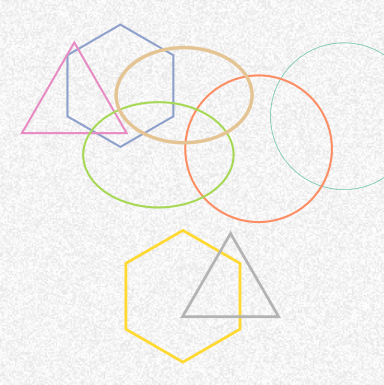[{"shape": "circle", "thickness": 0.5, "radius": 0.95, "center": [0.893, 0.698]}, {"shape": "circle", "thickness": 1.5, "radius": 0.95, "center": [0.672, 0.614]}, {"shape": "hexagon", "thickness": 1.5, "radius": 0.79, "center": [0.313, 0.777]}, {"shape": "triangle", "thickness": 1.5, "radius": 0.78, "center": [0.193, 0.733]}, {"shape": "oval", "thickness": 1.5, "radius": 0.98, "center": [0.411, 0.598]}, {"shape": "hexagon", "thickness": 2, "radius": 0.86, "center": [0.475, 0.23]}, {"shape": "oval", "thickness": 2.5, "radius": 0.88, "center": [0.478, 0.753]}, {"shape": "triangle", "thickness": 2, "radius": 0.72, "center": [0.599, 0.25]}]